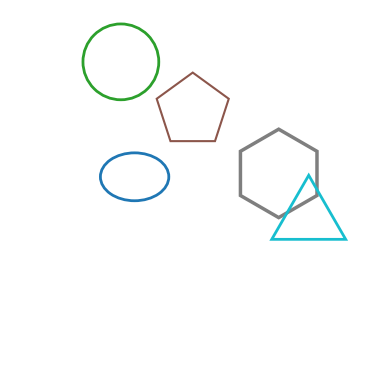[{"shape": "oval", "thickness": 2, "radius": 0.44, "center": [0.35, 0.541]}, {"shape": "circle", "thickness": 2, "radius": 0.49, "center": [0.314, 0.839]}, {"shape": "pentagon", "thickness": 1.5, "radius": 0.49, "center": [0.501, 0.713]}, {"shape": "hexagon", "thickness": 2.5, "radius": 0.57, "center": [0.724, 0.55]}, {"shape": "triangle", "thickness": 2, "radius": 0.55, "center": [0.802, 0.434]}]